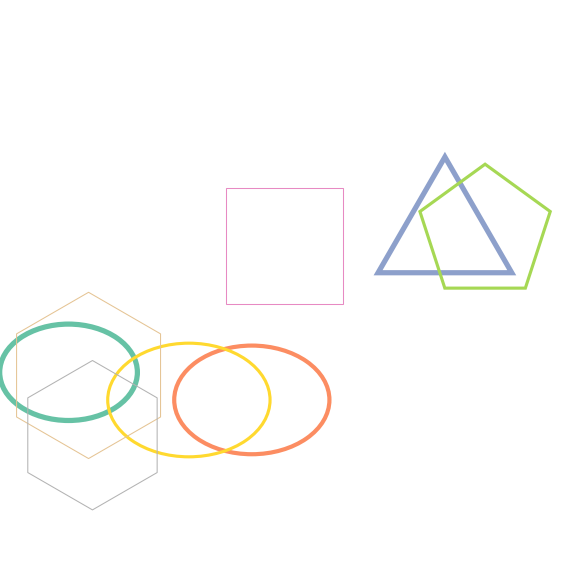[{"shape": "oval", "thickness": 2.5, "radius": 0.6, "center": [0.119, 0.354]}, {"shape": "oval", "thickness": 2, "radius": 0.67, "center": [0.436, 0.307]}, {"shape": "triangle", "thickness": 2.5, "radius": 0.67, "center": [0.77, 0.594]}, {"shape": "square", "thickness": 0.5, "radius": 0.5, "center": [0.492, 0.574]}, {"shape": "pentagon", "thickness": 1.5, "radius": 0.59, "center": [0.84, 0.596]}, {"shape": "oval", "thickness": 1.5, "radius": 0.7, "center": [0.327, 0.306]}, {"shape": "hexagon", "thickness": 0.5, "radius": 0.72, "center": [0.153, 0.349]}, {"shape": "hexagon", "thickness": 0.5, "radius": 0.65, "center": [0.16, 0.246]}]